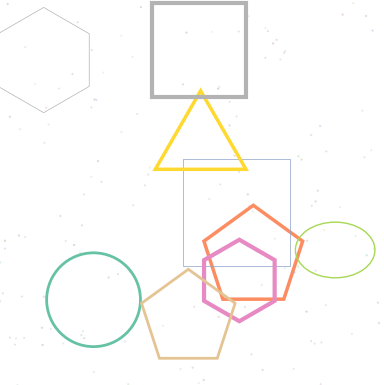[{"shape": "circle", "thickness": 2, "radius": 0.61, "center": [0.243, 0.221]}, {"shape": "pentagon", "thickness": 2.5, "radius": 0.67, "center": [0.658, 0.332]}, {"shape": "square", "thickness": 0.5, "radius": 0.69, "center": [0.615, 0.447]}, {"shape": "hexagon", "thickness": 3, "radius": 0.53, "center": [0.622, 0.272]}, {"shape": "oval", "thickness": 1, "radius": 0.52, "center": [0.871, 0.351]}, {"shape": "triangle", "thickness": 2.5, "radius": 0.68, "center": [0.521, 0.628]}, {"shape": "pentagon", "thickness": 2, "radius": 0.64, "center": [0.489, 0.173]}, {"shape": "hexagon", "thickness": 0.5, "radius": 0.68, "center": [0.113, 0.844]}, {"shape": "square", "thickness": 3, "radius": 0.61, "center": [0.517, 0.871]}]